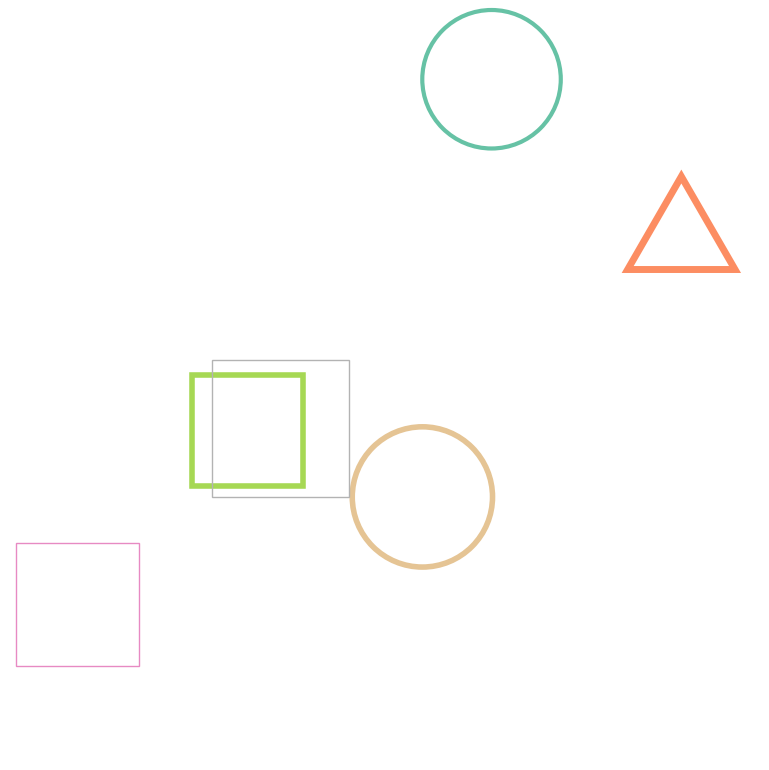[{"shape": "circle", "thickness": 1.5, "radius": 0.45, "center": [0.638, 0.897]}, {"shape": "triangle", "thickness": 2.5, "radius": 0.4, "center": [0.885, 0.69]}, {"shape": "square", "thickness": 0.5, "radius": 0.4, "center": [0.101, 0.215]}, {"shape": "square", "thickness": 2, "radius": 0.36, "center": [0.321, 0.441]}, {"shape": "circle", "thickness": 2, "radius": 0.46, "center": [0.549, 0.355]}, {"shape": "square", "thickness": 0.5, "radius": 0.45, "center": [0.364, 0.444]}]